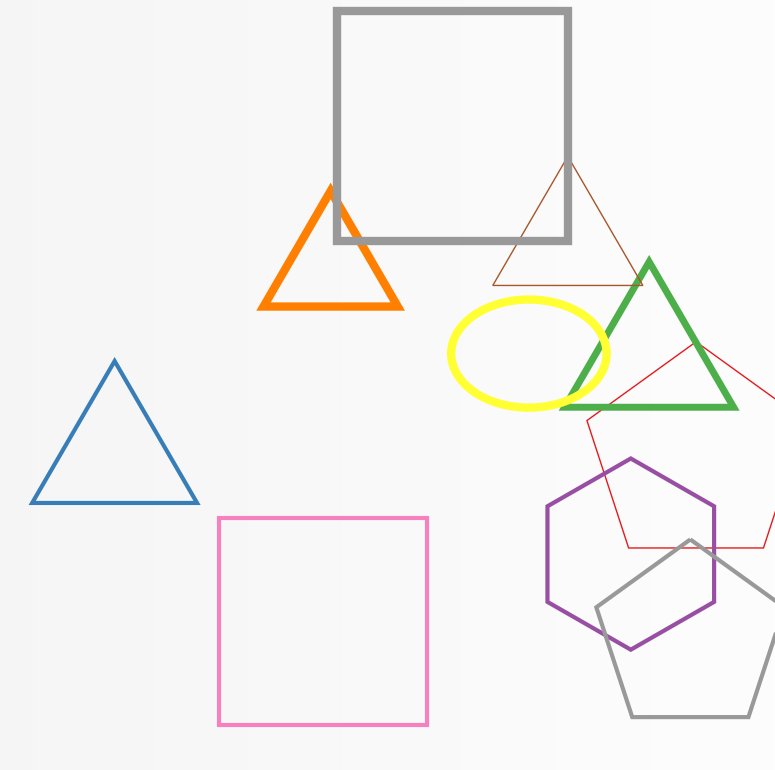[{"shape": "pentagon", "thickness": 0.5, "radius": 0.74, "center": [0.898, 0.408]}, {"shape": "triangle", "thickness": 1.5, "radius": 0.61, "center": [0.148, 0.408]}, {"shape": "triangle", "thickness": 2.5, "radius": 0.63, "center": [0.838, 0.534]}, {"shape": "hexagon", "thickness": 1.5, "radius": 0.62, "center": [0.814, 0.28]}, {"shape": "triangle", "thickness": 3, "radius": 0.5, "center": [0.427, 0.652]}, {"shape": "oval", "thickness": 3, "radius": 0.5, "center": [0.682, 0.541]}, {"shape": "triangle", "thickness": 0.5, "radius": 0.56, "center": [0.733, 0.685]}, {"shape": "square", "thickness": 1.5, "radius": 0.67, "center": [0.417, 0.193]}, {"shape": "square", "thickness": 3, "radius": 0.75, "center": [0.584, 0.836]}, {"shape": "pentagon", "thickness": 1.5, "radius": 0.64, "center": [0.891, 0.172]}]